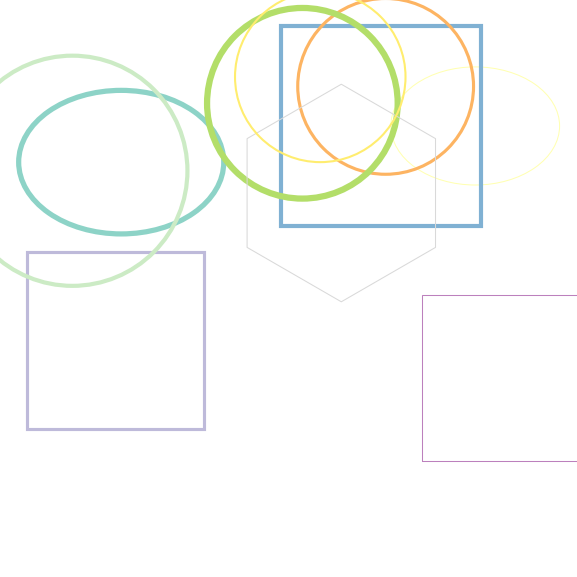[{"shape": "oval", "thickness": 2.5, "radius": 0.89, "center": [0.21, 0.718]}, {"shape": "oval", "thickness": 0.5, "radius": 0.73, "center": [0.823, 0.781]}, {"shape": "square", "thickness": 1.5, "radius": 0.76, "center": [0.201, 0.409]}, {"shape": "square", "thickness": 2, "radius": 0.86, "center": [0.66, 0.781]}, {"shape": "circle", "thickness": 1.5, "radius": 0.76, "center": [0.668, 0.85]}, {"shape": "circle", "thickness": 3, "radius": 0.83, "center": [0.524, 0.82]}, {"shape": "hexagon", "thickness": 0.5, "radius": 0.94, "center": [0.591, 0.665]}, {"shape": "square", "thickness": 0.5, "radius": 0.72, "center": [0.875, 0.345]}, {"shape": "circle", "thickness": 2, "radius": 1.0, "center": [0.125, 0.703]}, {"shape": "circle", "thickness": 1, "radius": 0.74, "center": [0.555, 0.866]}]